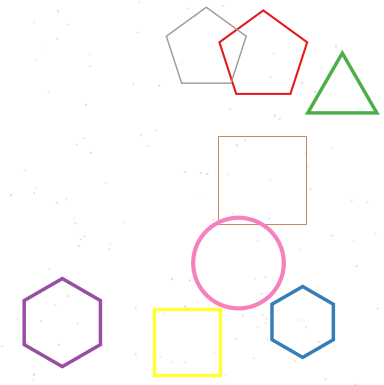[{"shape": "pentagon", "thickness": 1.5, "radius": 0.6, "center": [0.684, 0.853]}, {"shape": "hexagon", "thickness": 2.5, "radius": 0.46, "center": [0.786, 0.164]}, {"shape": "triangle", "thickness": 2.5, "radius": 0.52, "center": [0.889, 0.758]}, {"shape": "hexagon", "thickness": 2.5, "radius": 0.57, "center": [0.162, 0.162]}, {"shape": "square", "thickness": 2.5, "radius": 0.43, "center": [0.485, 0.111]}, {"shape": "square", "thickness": 0.5, "radius": 0.57, "center": [0.681, 0.533]}, {"shape": "circle", "thickness": 3, "radius": 0.59, "center": [0.619, 0.317]}, {"shape": "pentagon", "thickness": 1, "radius": 0.55, "center": [0.536, 0.872]}]